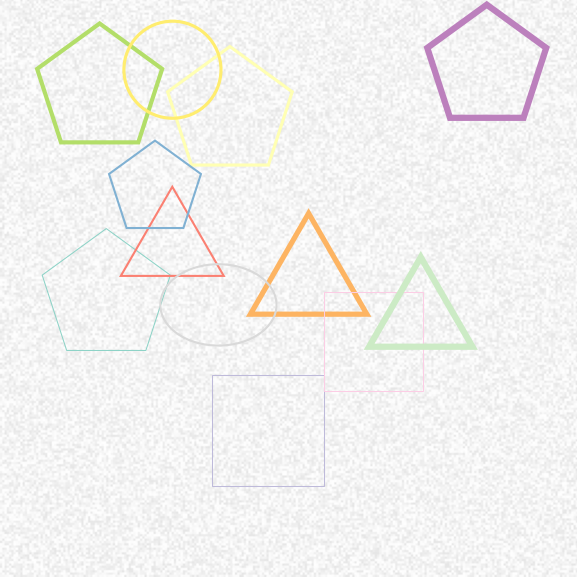[{"shape": "pentagon", "thickness": 0.5, "radius": 0.58, "center": [0.184, 0.487]}, {"shape": "pentagon", "thickness": 1.5, "radius": 0.57, "center": [0.398, 0.805]}, {"shape": "square", "thickness": 0.5, "radius": 0.48, "center": [0.464, 0.254]}, {"shape": "triangle", "thickness": 1, "radius": 0.51, "center": [0.298, 0.573]}, {"shape": "pentagon", "thickness": 1, "radius": 0.42, "center": [0.268, 0.672]}, {"shape": "triangle", "thickness": 2.5, "radius": 0.58, "center": [0.534, 0.513]}, {"shape": "pentagon", "thickness": 2, "radius": 0.57, "center": [0.173, 0.845]}, {"shape": "square", "thickness": 0.5, "radius": 0.43, "center": [0.647, 0.408]}, {"shape": "oval", "thickness": 1, "radius": 0.5, "center": [0.378, 0.471]}, {"shape": "pentagon", "thickness": 3, "radius": 0.54, "center": [0.843, 0.883]}, {"shape": "triangle", "thickness": 3, "radius": 0.52, "center": [0.729, 0.45]}, {"shape": "circle", "thickness": 1.5, "radius": 0.42, "center": [0.299, 0.878]}]